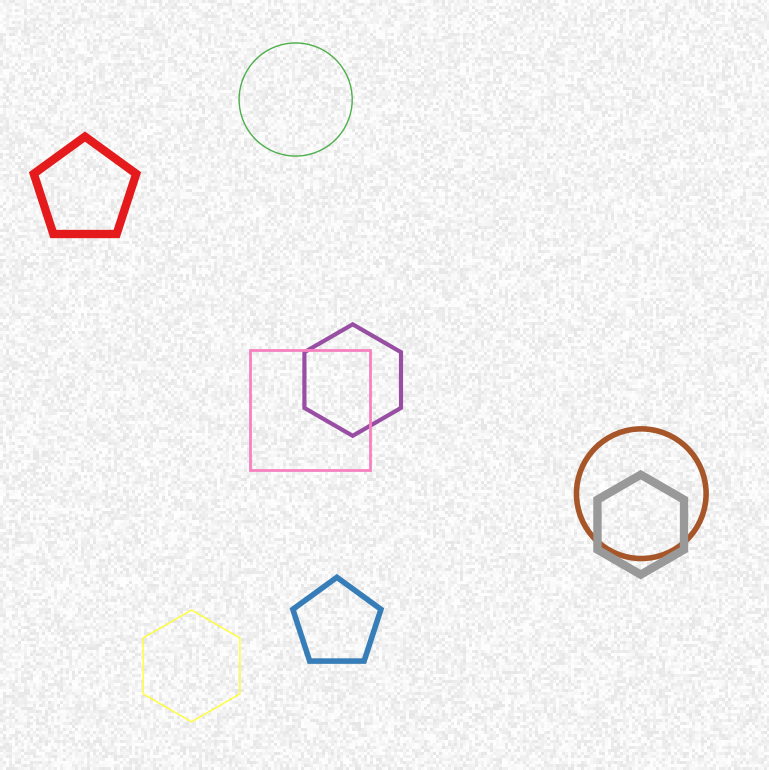[{"shape": "pentagon", "thickness": 3, "radius": 0.35, "center": [0.11, 0.753]}, {"shape": "pentagon", "thickness": 2, "radius": 0.3, "center": [0.438, 0.19]}, {"shape": "circle", "thickness": 0.5, "radius": 0.37, "center": [0.384, 0.871]}, {"shape": "hexagon", "thickness": 1.5, "radius": 0.36, "center": [0.458, 0.506]}, {"shape": "hexagon", "thickness": 0.5, "radius": 0.36, "center": [0.249, 0.135]}, {"shape": "circle", "thickness": 2, "radius": 0.42, "center": [0.833, 0.359]}, {"shape": "square", "thickness": 1, "radius": 0.39, "center": [0.402, 0.468]}, {"shape": "hexagon", "thickness": 3, "radius": 0.32, "center": [0.832, 0.319]}]